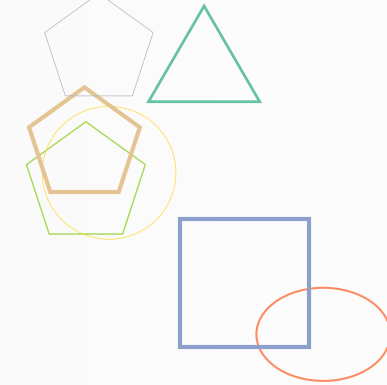[{"shape": "triangle", "thickness": 2, "radius": 0.83, "center": [0.527, 0.819]}, {"shape": "oval", "thickness": 1.5, "radius": 0.86, "center": [0.834, 0.132]}, {"shape": "square", "thickness": 3, "radius": 0.83, "center": [0.63, 0.266]}, {"shape": "pentagon", "thickness": 1, "radius": 0.81, "center": [0.222, 0.523]}, {"shape": "circle", "thickness": 0.5, "radius": 0.86, "center": [0.281, 0.551]}, {"shape": "pentagon", "thickness": 3, "radius": 0.75, "center": [0.218, 0.623]}, {"shape": "pentagon", "thickness": 0.5, "radius": 0.74, "center": [0.255, 0.87]}]